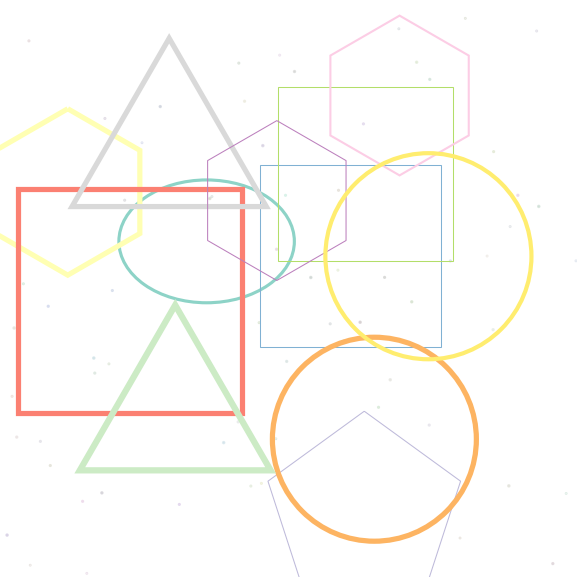[{"shape": "oval", "thickness": 1.5, "radius": 0.76, "center": [0.358, 0.581]}, {"shape": "hexagon", "thickness": 2.5, "radius": 0.72, "center": [0.117, 0.667]}, {"shape": "pentagon", "thickness": 0.5, "radius": 0.88, "center": [0.631, 0.112]}, {"shape": "square", "thickness": 2.5, "radius": 0.97, "center": [0.225, 0.478]}, {"shape": "square", "thickness": 0.5, "radius": 0.79, "center": [0.607, 0.556]}, {"shape": "circle", "thickness": 2.5, "radius": 0.88, "center": [0.648, 0.239]}, {"shape": "square", "thickness": 0.5, "radius": 0.75, "center": [0.633, 0.698]}, {"shape": "hexagon", "thickness": 1, "radius": 0.69, "center": [0.692, 0.834]}, {"shape": "triangle", "thickness": 2.5, "radius": 0.97, "center": [0.293, 0.739]}, {"shape": "hexagon", "thickness": 0.5, "radius": 0.69, "center": [0.479, 0.652]}, {"shape": "triangle", "thickness": 3, "radius": 0.95, "center": [0.303, 0.28]}, {"shape": "circle", "thickness": 2, "radius": 0.89, "center": [0.742, 0.555]}]